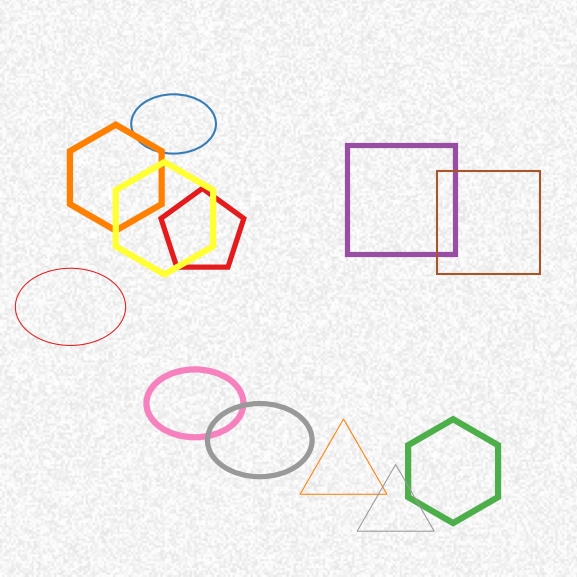[{"shape": "oval", "thickness": 0.5, "radius": 0.48, "center": [0.122, 0.468]}, {"shape": "pentagon", "thickness": 2.5, "radius": 0.38, "center": [0.35, 0.598]}, {"shape": "oval", "thickness": 1, "radius": 0.37, "center": [0.301, 0.784]}, {"shape": "hexagon", "thickness": 3, "radius": 0.45, "center": [0.785, 0.183]}, {"shape": "square", "thickness": 2.5, "radius": 0.47, "center": [0.695, 0.654]}, {"shape": "triangle", "thickness": 0.5, "radius": 0.43, "center": [0.595, 0.187]}, {"shape": "hexagon", "thickness": 3, "radius": 0.46, "center": [0.2, 0.692]}, {"shape": "hexagon", "thickness": 3, "radius": 0.49, "center": [0.285, 0.621]}, {"shape": "square", "thickness": 1, "radius": 0.45, "center": [0.846, 0.614]}, {"shape": "oval", "thickness": 3, "radius": 0.42, "center": [0.338, 0.301]}, {"shape": "oval", "thickness": 2.5, "radius": 0.45, "center": [0.45, 0.237]}, {"shape": "triangle", "thickness": 0.5, "radius": 0.39, "center": [0.685, 0.118]}]